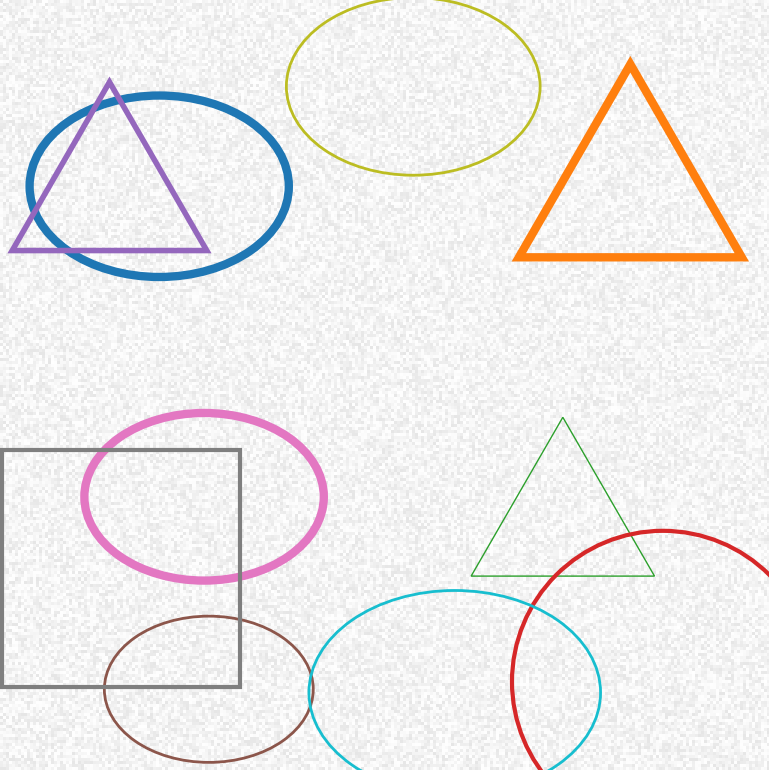[{"shape": "oval", "thickness": 3, "radius": 0.84, "center": [0.207, 0.758]}, {"shape": "triangle", "thickness": 3, "radius": 0.84, "center": [0.819, 0.749]}, {"shape": "triangle", "thickness": 0.5, "radius": 0.69, "center": [0.731, 0.321]}, {"shape": "circle", "thickness": 1.5, "radius": 0.98, "center": [0.861, 0.115]}, {"shape": "triangle", "thickness": 2, "radius": 0.73, "center": [0.142, 0.748]}, {"shape": "oval", "thickness": 1, "radius": 0.68, "center": [0.271, 0.105]}, {"shape": "oval", "thickness": 3, "radius": 0.78, "center": [0.265, 0.355]}, {"shape": "square", "thickness": 1.5, "radius": 0.77, "center": [0.157, 0.261]}, {"shape": "oval", "thickness": 1, "radius": 0.82, "center": [0.537, 0.888]}, {"shape": "oval", "thickness": 1, "radius": 0.95, "center": [0.591, 0.101]}]